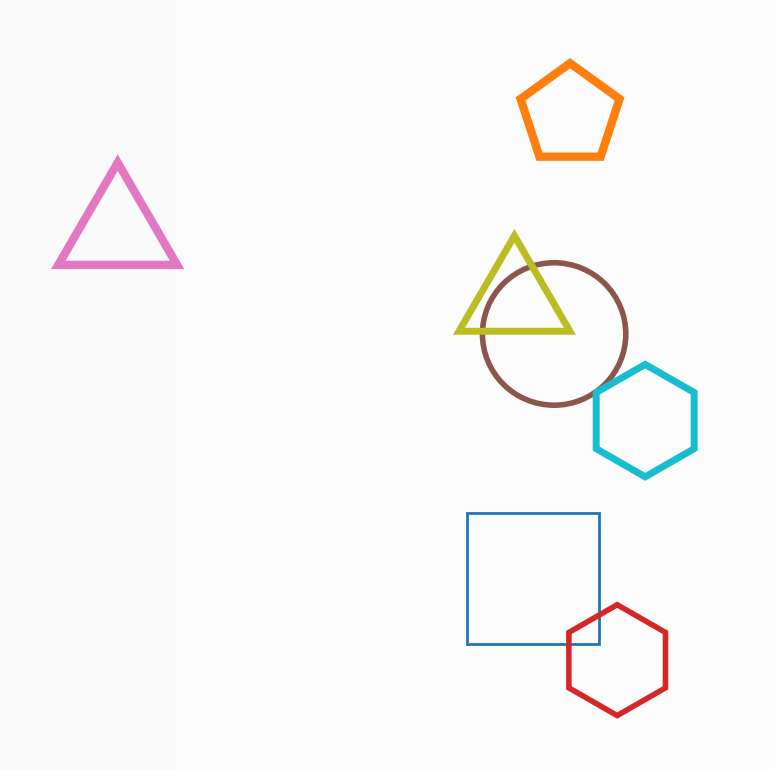[{"shape": "square", "thickness": 1, "radius": 0.42, "center": [0.688, 0.249]}, {"shape": "pentagon", "thickness": 3, "radius": 0.34, "center": [0.736, 0.851]}, {"shape": "hexagon", "thickness": 2, "radius": 0.36, "center": [0.796, 0.143]}, {"shape": "circle", "thickness": 2, "radius": 0.46, "center": [0.715, 0.566]}, {"shape": "triangle", "thickness": 3, "radius": 0.44, "center": [0.152, 0.7]}, {"shape": "triangle", "thickness": 2.5, "radius": 0.41, "center": [0.664, 0.611]}, {"shape": "hexagon", "thickness": 2.5, "radius": 0.36, "center": [0.832, 0.454]}]